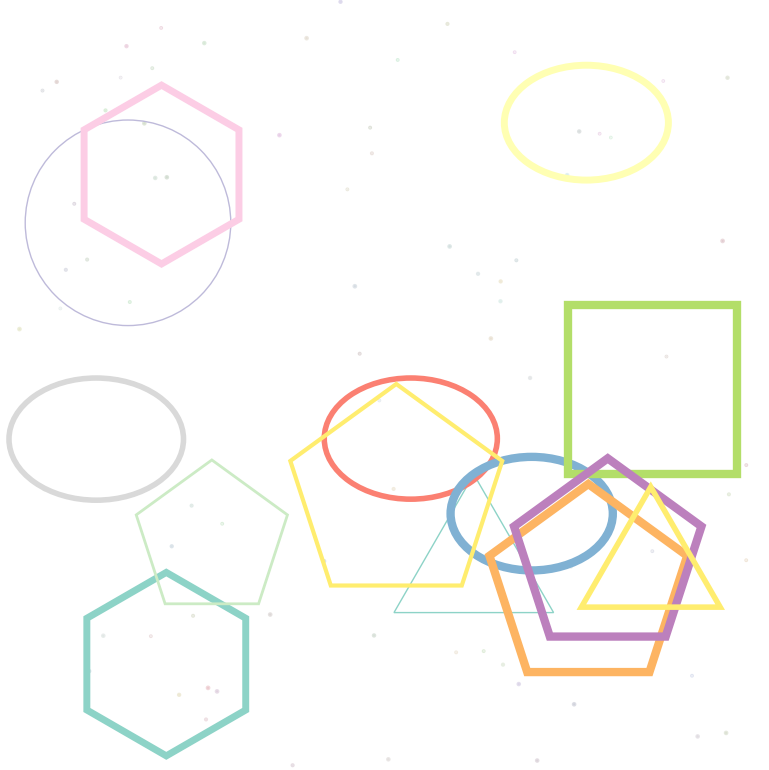[{"shape": "triangle", "thickness": 0.5, "radius": 0.6, "center": [0.615, 0.264]}, {"shape": "hexagon", "thickness": 2.5, "radius": 0.6, "center": [0.216, 0.137]}, {"shape": "oval", "thickness": 2.5, "radius": 0.53, "center": [0.762, 0.841]}, {"shape": "circle", "thickness": 0.5, "radius": 0.67, "center": [0.166, 0.711]}, {"shape": "oval", "thickness": 2, "radius": 0.56, "center": [0.534, 0.43]}, {"shape": "oval", "thickness": 3, "radius": 0.53, "center": [0.691, 0.333]}, {"shape": "pentagon", "thickness": 3, "radius": 0.68, "center": [0.764, 0.236]}, {"shape": "square", "thickness": 3, "radius": 0.55, "center": [0.848, 0.494]}, {"shape": "hexagon", "thickness": 2.5, "radius": 0.58, "center": [0.21, 0.773]}, {"shape": "oval", "thickness": 2, "radius": 0.57, "center": [0.125, 0.43]}, {"shape": "pentagon", "thickness": 3, "radius": 0.64, "center": [0.789, 0.277]}, {"shape": "pentagon", "thickness": 1, "radius": 0.52, "center": [0.275, 0.299]}, {"shape": "pentagon", "thickness": 1.5, "radius": 0.72, "center": [0.515, 0.357]}, {"shape": "triangle", "thickness": 2, "radius": 0.52, "center": [0.845, 0.264]}]